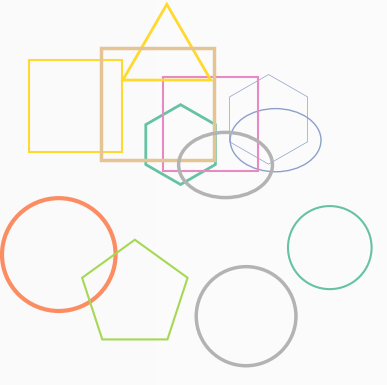[{"shape": "circle", "thickness": 1.5, "radius": 0.54, "center": [0.851, 0.357]}, {"shape": "hexagon", "thickness": 2, "radius": 0.52, "center": [0.466, 0.624]}, {"shape": "circle", "thickness": 3, "radius": 0.73, "center": [0.152, 0.339]}, {"shape": "hexagon", "thickness": 0.5, "radius": 0.58, "center": [0.693, 0.69]}, {"shape": "oval", "thickness": 1, "radius": 0.59, "center": [0.711, 0.636]}, {"shape": "square", "thickness": 1.5, "radius": 0.61, "center": [0.543, 0.678]}, {"shape": "pentagon", "thickness": 1.5, "radius": 0.72, "center": [0.348, 0.234]}, {"shape": "triangle", "thickness": 2, "radius": 0.66, "center": [0.43, 0.858]}, {"shape": "square", "thickness": 1.5, "radius": 0.6, "center": [0.195, 0.726]}, {"shape": "square", "thickness": 2.5, "radius": 0.72, "center": [0.406, 0.73]}, {"shape": "oval", "thickness": 2.5, "radius": 0.61, "center": [0.582, 0.571]}, {"shape": "circle", "thickness": 2.5, "radius": 0.64, "center": [0.635, 0.179]}]